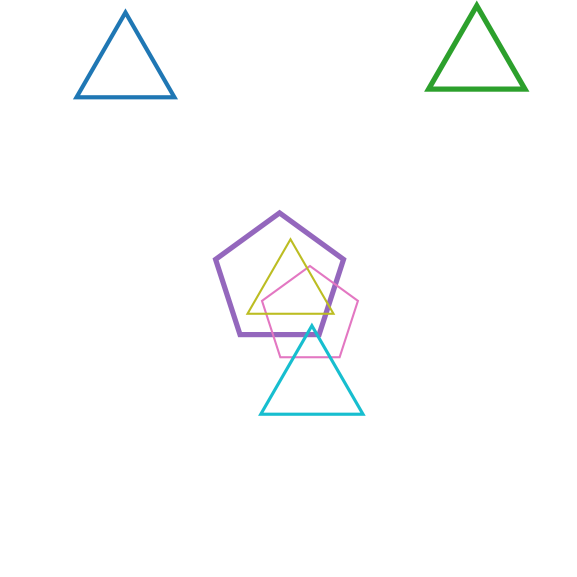[{"shape": "triangle", "thickness": 2, "radius": 0.49, "center": [0.217, 0.88]}, {"shape": "triangle", "thickness": 2.5, "radius": 0.48, "center": [0.826, 0.893]}, {"shape": "pentagon", "thickness": 2.5, "radius": 0.58, "center": [0.484, 0.514]}, {"shape": "pentagon", "thickness": 1, "radius": 0.44, "center": [0.537, 0.451]}, {"shape": "triangle", "thickness": 1, "radius": 0.43, "center": [0.503, 0.499]}, {"shape": "triangle", "thickness": 1.5, "radius": 0.51, "center": [0.54, 0.333]}]